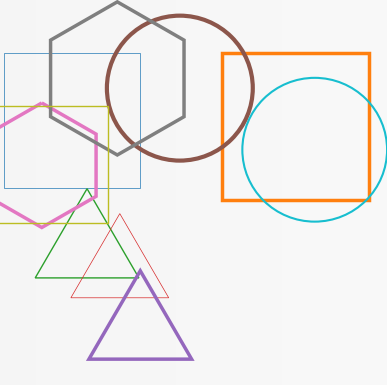[{"shape": "square", "thickness": 0.5, "radius": 0.88, "center": [0.185, 0.687]}, {"shape": "square", "thickness": 2.5, "radius": 0.95, "center": [0.763, 0.672]}, {"shape": "triangle", "thickness": 1, "radius": 0.77, "center": [0.225, 0.355]}, {"shape": "triangle", "thickness": 0.5, "radius": 0.73, "center": [0.309, 0.299]}, {"shape": "triangle", "thickness": 2.5, "radius": 0.76, "center": [0.362, 0.144]}, {"shape": "circle", "thickness": 3, "radius": 0.94, "center": [0.464, 0.771]}, {"shape": "hexagon", "thickness": 2.5, "radius": 0.81, "center": [0.108, 0.571]}, {"shape": "hexagon", "thickness": 2.5, "radius": 0.99, "center": [0.303, 0.796]}, {"shape": "square", "thickness": 1, "radius": 0.76, "center": [0.127, 0.573]}, {"shape": "circle", "thickness": 1.5, "radius": 0.93, "center": [0.812, 0.611]}]